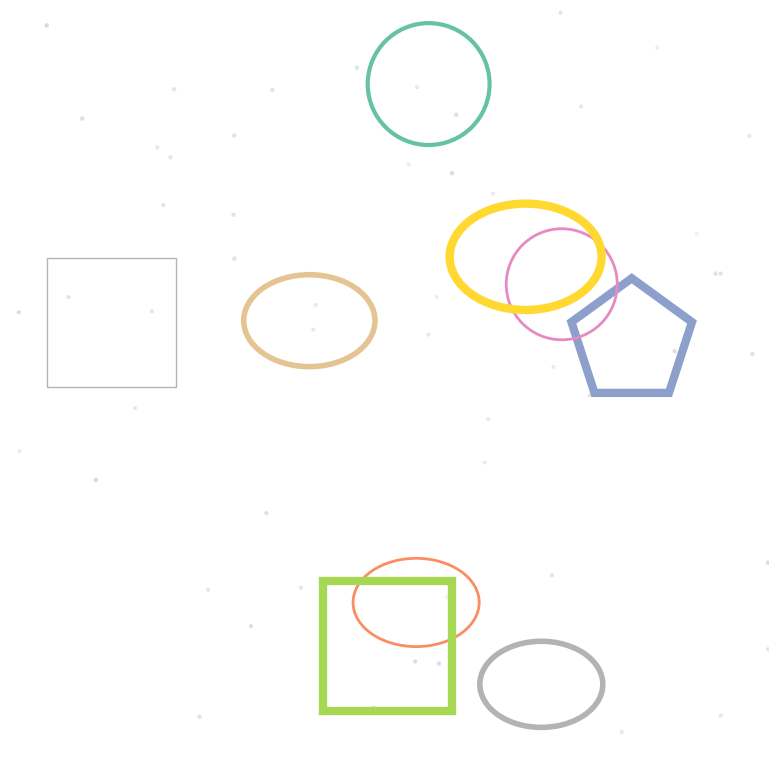[{"shape": "circle", "thickness": 1.5, "radius": 0.4, "center": [0.557, 0.891]}, {"shape": "oval", "thickness": 1, "radius": 0.41, "center": [0.54, 0.218]}, {"shape": "pentagon", "thickness": 3, "radius": 0.41, "center": [0.82, 0.556]}, {"shape": "circle", "thickness": 1, "radius": 0.36, "center": [0.73, 0.631]}, {"shape": "square", "thickness": 3, "radius": 0.42, "center": [0.503, 0.161]}, {"shape": "oval", "thickness": 3, "radius": 0.49, "center": [0.683, 0.667]}, {"shape": "oval", "thickness": 2, "radius": 0.43, "center": [0.402, 0.584]}, {"shape": "oval", "thickness": 2, "radius": 0.4, "center": [0.703, 0.111]}, {"shape": "square", "thickness": 0.5, "radius": 0.42, "center": [0.145, 0.581]}]